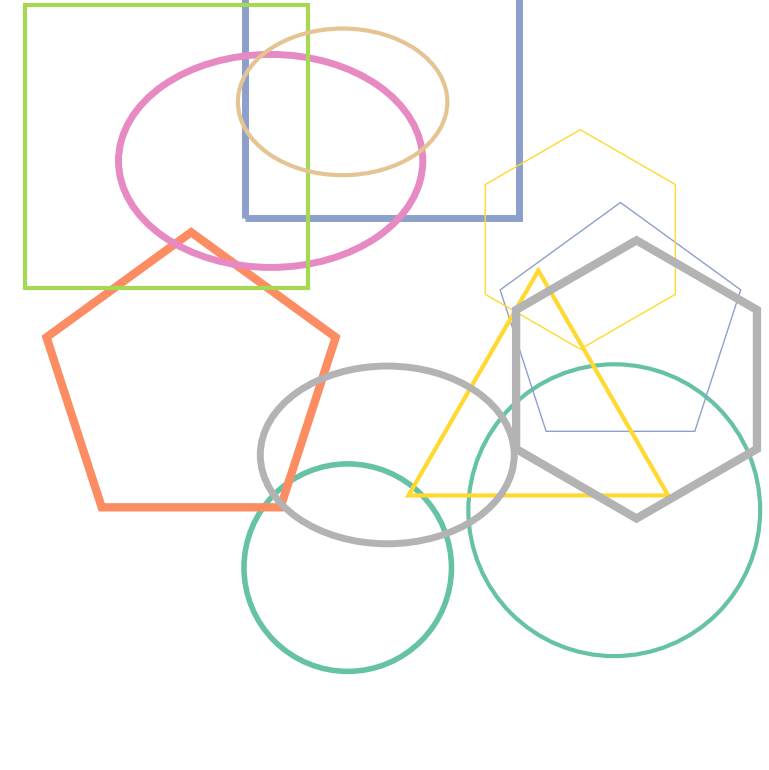[{"shape": "circle", "thickness": 2, "radius": 0.67, "center": [0.452, 0.263]}, {"shape": "circle", "thickness": 1.5, "radius": 0.95, "center": [0.798, 0.337]}, {"shape": "pentagon", "thickness": 3, "radius": 0.99, "center": [0.248, 0.501]}, {"shape": "pentagon", "thickness": 0.5, "radius": 0.82, "center": [0.806, 0.573]}, {"shape": "square", "thickness": 2.5, "radius": 0.89, "center": [0.496, 0.895]}, {"shape": "oval", "thickness": 2.5, "radius": 0.99, "center": [0.351, 0.791]}, {"shape": "square", "thickness": 1.5, "radius": 0.92, "center": [0.216, 0.81]}, {"shape": "triangle", "thickness": 1.5, "radius": 0.97, "center": [0.699, 0.454]}, {"shape": "hexagon", "thickness": 0.5, "radius": 0.71, "center": [0.754, 0.689]}, {"shape": "oval", "thickness": 1.5, "radius": 0.68, "center": [0.445, 0.868]}, {"shape": "oval", "thickness": 2.5, "radius": 0.82, "center": [0.503, 0.409]}, {"shape": "hexagon", "thickness": 3, "radius": 0.9, "center": [0.827, 0.507]}]